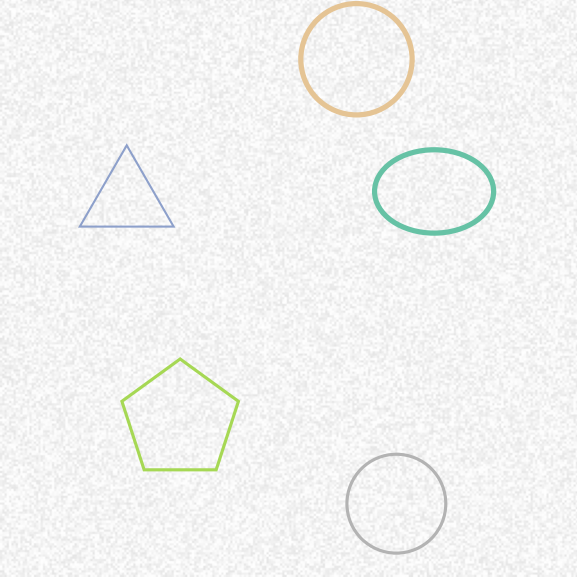[{"shape": "oval", "thickness": 2.5, "radius": 0.52, "center": [0.752, 0.668]}, {"shape": "triangle", "thickness": 1, "radius": 0.47, "center": [0.219, 0.654]}, {"shape": "pentagon", "thickness": 1.5, "radius": 0.53, "center": [0.312, 0.271]}, {"shape": "circle", "thickness": 2.5, "radius": 0.48, "center": [0.617, 0.897]}, {"shape": "circle", "thickness": 1.5, "radius": 0.43, "center": [0.686, 0.127]}]